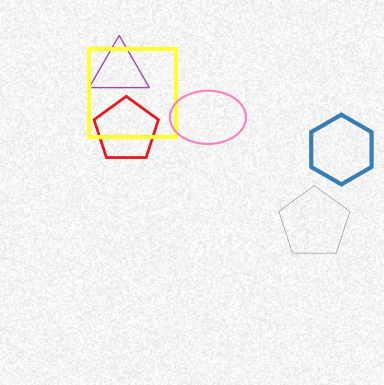[{"shape": "pentagon", "thickness": 2, "radius": 0.44, "center": [0.328, 0.662]}, {"shape": "hexagon", "thickness": 3, "radius": 0.45, "center": [0.887, 0.612]}, {"shape": "triangle", "thickness": 1, "radius": 0.45, "center": [0.31, 0.818]}, {"shape": "square", "thickness": 3, "radius": 0.57, "center": [0.344, 0.758]}, {"shape": "oval", "thickness": 1.5, "radius": 0.49, "center": [0.54, 0.695]}, {"shape": "pentagon", "thickness": 0.5, "radius": 0.48, "center": [0.817, 0.421]}]